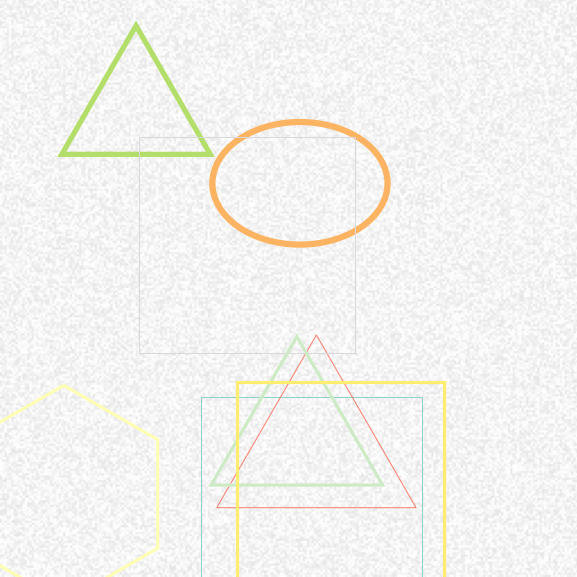[{"shape": "square", "thickness": 0.5, "radius": 0.96, "center": [0.54, 0.121]}, {"shape": "hexagon", "thickness": 1.5, "radius": 0.94, "center": [0.11, 0.144]}, {"shape": "triangle", "thickness": 0.5, "radius": 1.0, "center": [0.548, 0.22]}, {"shape": "oval", "thickness": 3, "radius": 0.76, "center": [0.519, 0.682]}, {"shape": "triangle", "thickness": 2.5, "radius": 0.74, "center": [0.236, 0.806]}, {"shape": "square", "thickness": 0.5, "radius": 0.94, "center": [0.427, 0.575]}, {"shape": "triangle", "thickness": 1.5, "radius": 0.86, "center": [0.514, 0.245]}, {"shape": "square", "thickness": 1.5, "radius": 0.89, "center": [0.59, 0.159]}]